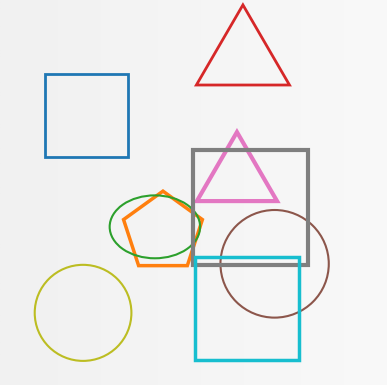[{"shape": "square", "thickness": 2, "radius": 0.54, "center": [0.224, 0.7]}, {"shape": "pentagon", "thickness": 2.5, "radius": 0.53, "center": [0.421, 0.397]}, {"shape": "oval", "thickness": 1.5, "radius": 0.58, "center": [0.4, 0.411]}, {"shape": "triangle", "thickness": 2, "radius": 0.69, "center": [0.627, 0.849]}, {"shape": "circle", "thickness": 1.5, "radius": 0.7, "center": [0.709, 0.315]}, {"shape": "triangle", "thickness": 3, "radius": 0.6, "center": [0.611, 0.537]}, {"shape": "square", "thickness": 3, "radius": 0.74, "center": [0.646, 0.461]}, {"shape": "circle", "thickness": 1.5, "radius": 0.62, "center": [0.214, 0.187]}, {"shape": "square", "thickness": 2.5, "radius": 0.67, "center": [0.638, 0.199]}]